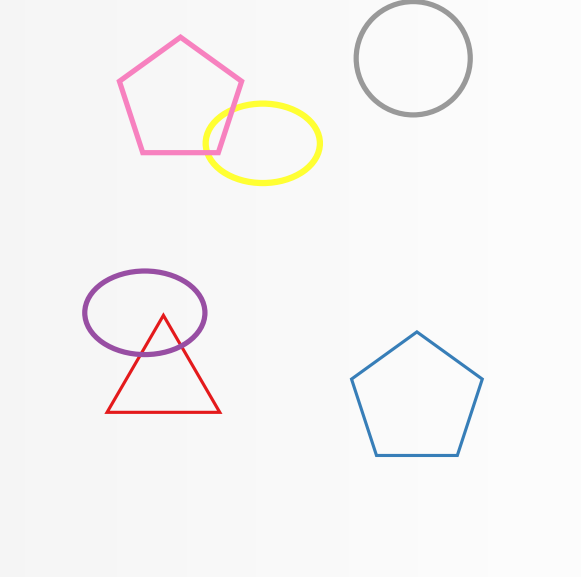[{"shape": "triangle", "thickness": 1.5, "radius": 0.56, "center": [0.281, 0.341]}, {"shape": "pentagon", "thickness": 1.5, "radius": 0.59, "center": [0.717, 0.306]}, {"shape": "oval", "thickness": 2.5, "radius": 0.52, "center": [0.249, 0.457]}, {"shape": "oval", "thickness": 3, "radius": 0.49, "center": [0.452, 0.751]}, {"shape": "pentagon", "thickness": 2.5, "radius": 0.55, "center": [0.311, 0.824]}, {"shape": "circle", "thickness": 2.5, "radius": 0.49, "center": [0.711, 0.898]}]